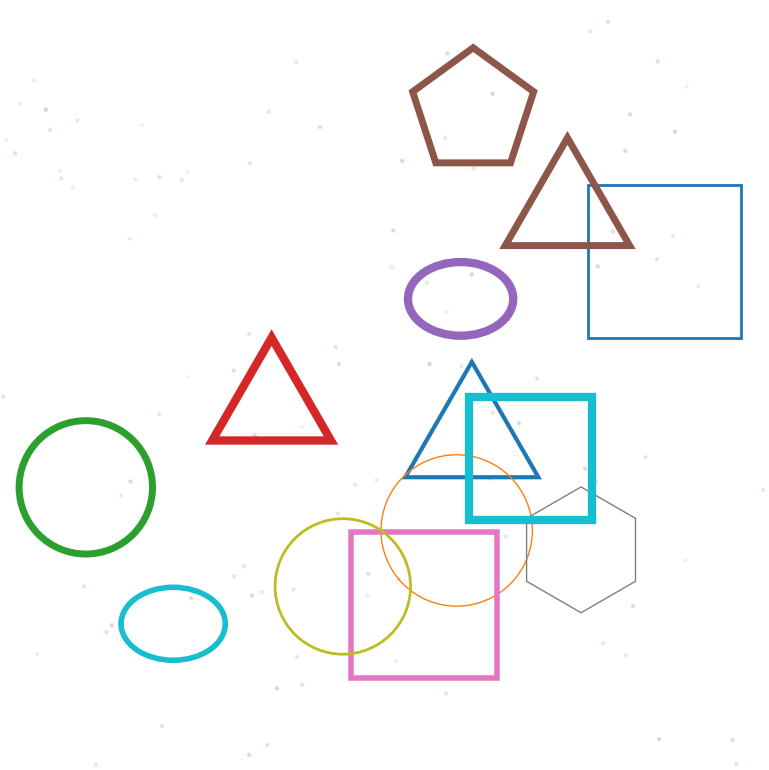[{"shape": "square", "thickness": 1, "radius": 0.5, "center": [0.863, 0.66]}, {"shape": "triangle", "thickness": 1.5, "radius": 0.5, "center": [0.613, 0.43]}, {"shape": "circle", "thickness": 0.5, "radius": 0.49, "center": [0.593, 0.311]}, {"shape": "circle", "thickness": 2.5, "radius": 0.43, "center": [0.111, 0.367]}, {"shape": "triangle", "thickness": 3, "radius": 0.45, "center": [0.353, 0.472]}, {"shape": "oval", "thickness": 3, "radius": 0.34, "center": [0.598, 0.612]}, {"shape": "pentagon", "thickness": 2.5, "radius": 0.41, "center": [0.615, 0.855]}, {"shape": "triangle", "thickness": 2.5, "radius": 0.47, "center": [0.737, 0.728]}, {"shape": "square", "thickness": 2, "radius": 0.47, "center": [0.55, 0.214]}, {"shape": "hexagon", "thickness": 0.5, "radius": 0.41, "center": [0.755, 0.286]}, {"shape": "circle", "thickness": 1, "radius": 0.44, "center": [0.445, 0.238]}, {"shape": "square", "thickness": 3, "radius": 0.4, "center": [0.689, 0.404]}, {"shape": "oval", "thickness": 2, "radius": 0.34, "center": [0.225, 0.19]}]